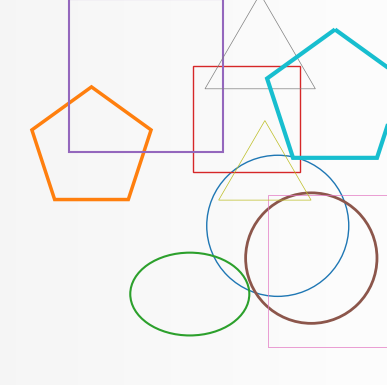[{"shape": "circle", "thickness": 1, "radius": 0.92, "center": [0.717, 0.413]}, {"shape": "pentagon", "thickness": 2.5, "radius": 0.81, "center": [0.236, 0.613]}, {"shape": "oval", "thickness": 1.5, "radius": 0.77, "center": [0.49, 0.236]}, {"shape": "square", "thickness": 1, "radius": 0.69, "center": [0.636, 0.691]}, {"shape": "square", "thickness": 1.5, "radius": 0.99, "center": [0.377, 0.803]}, {"shape": "circle", "thickness": 2, "radius": 0.85, "center": [0.803, 0.33]}, {"shape": "square", "thickness": 0.5, "radius": 0.99, "center": [0.891, 0.296]}, {"shape": "triangle", "thickness": 0.5, "radius": 0.82, "center": [0.671, 0.852]}, {"shape": "triangle", "thickness": 0.5, "radius": 0.69, "center": [0.684, 0.549]}, {"shape": "pentagon", "thickness": 3, "radius": 0.92, "center": [0.865, 0.739]}]